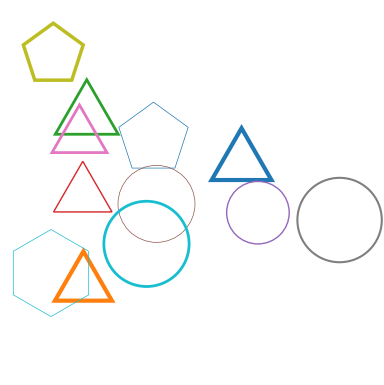[{"shape": "pentagon", "thickness": 0.5, "radius": 0.47, "center": [0.399, 0.64]}, {"shape": "triangle", "thickness": 3, "radius": 0.45, "center": [0.627, 0.577]}, {"shape": "triangle", "thickness": 3, "radius": 0.43, "center": [0.217, 0.262]}, {"shape": "triangle", "thickness": 2, "radius": 0.47, "center": [0.225, 0.699]}, {"shape": "triangle", "thickness": 1, "radius": 0.44, "center": [0.215, 0.493]}, {"shape": "circle", "thickness": 1, "radius": 0.41, "center": [0.67, 0.448]}, {"shape": "circle", "thickness": 0.5, "radius": 0.5, "center": [0.406, 0.47]}, {"shape": "triangle", "thickness": 2, "radius": 0.41, "center": [0.206, 0.645]}, {"shape": "circle", "thickness": 1.5, "radius": 0.55, "center": [0.882, 0.428]}, {"shape": "pentagon", "thickness": 2.5, "radius": 0.41, "center": [0.138, 0.858]}, {"shape": "circle", "thickness": 2, "radius": 0.55, "center": [0.38, 0.367]}, {"shape": "hexagon", "thickness": 0.5, "radius": 0.57, "center": [0.132, 0.291]}]